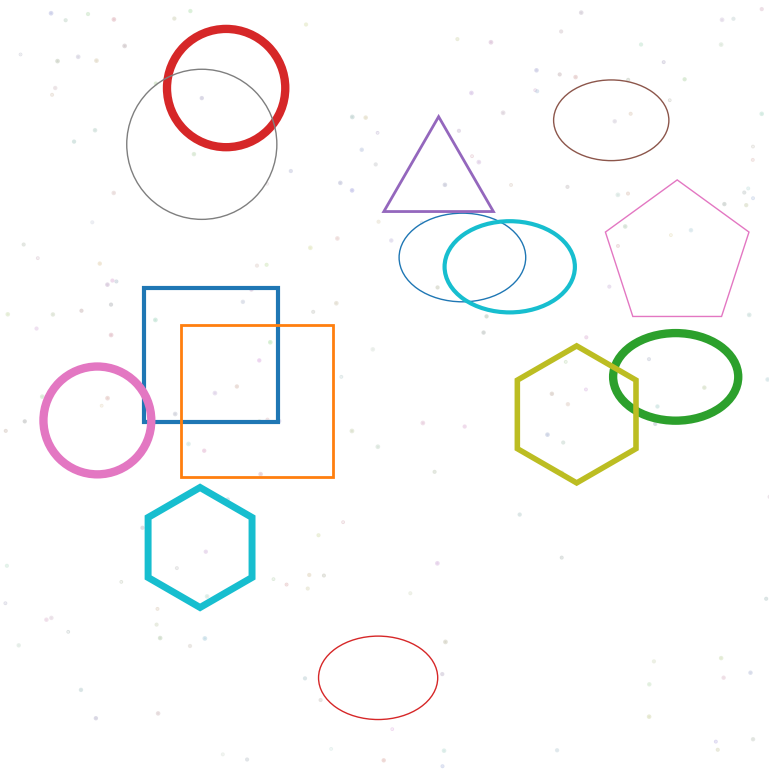[{"shape": "square", "thickness": 1.5, "radius": 0.44, "center": [0.274, 0.539]}, {"shape": "oval", "thickness": 0.5, "radius": 0.41, "center": [0.601, 0.666]}, {"shape": "square", "thickness": 1, "radius": 0.49, "center": [0.334, 0.479]}, {"shape": "oval", "thickness": 3, "radius": 0.41, "center": [0.878, 0.511]}, {"shape": "circle", "thickness": 3, "radius": 0.38, "center": [0.294, 0.886]}, {"shape": "oval", "thickness": 0.5, "radius": 0.39, "center": [0.491, 0.12]}, {"shape": "triangle", "thickness": 1, "radius": 0.41, "center": [0.57, 0.766]}, {"shape": "oval", "thickness": 0.5, "radius": 0.37, "center": [0.794, 0.844]}, {"shape": "pentagon", "thickness": 0.5, "radius": 0.49, "center": [0.879, 0.668]}, {"shape": "circle", "thickness": 3, "radius": 0.35, "center": [0.126, 0.454]}, {"shape": "circle", "thickness": 0.5, "radius": 0.49, "center": [0.262, 0.813]}, {"shape": "hexagon", "thickness": 2, "radius": 0.44, "center": [0.749, 0.462]}, {"shape": "hexagon", "thickness": 2.5, "radius": 0.39, "center": [0.26, 0.289]}, {"shape": "oval", "thickness": 1.5, "radius": 0.42, "center": [0.662, 0.654]}]